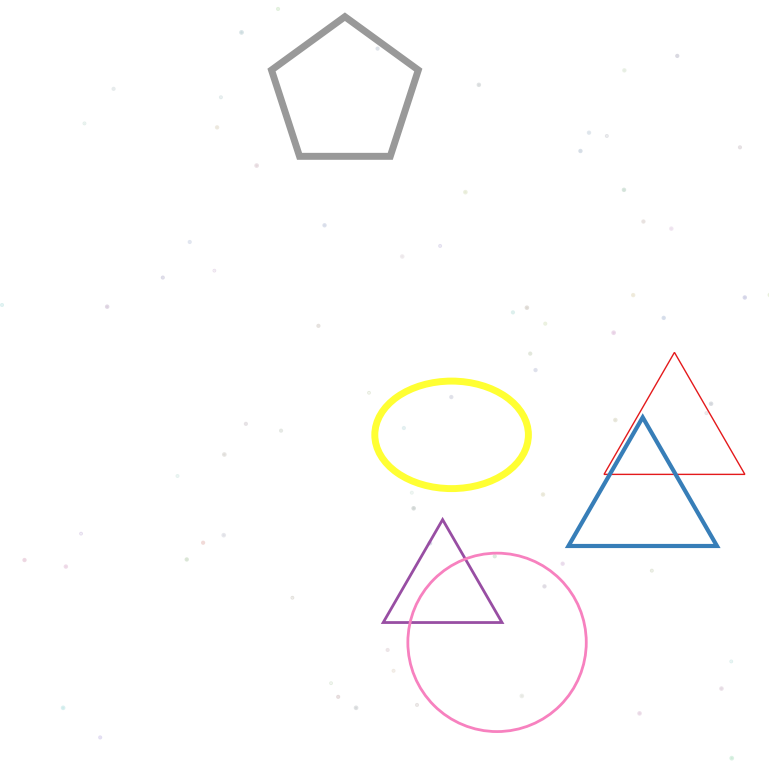[{"shape": "triangle", "thickness": 0.5, "radius": 0.53, "center": [0.876, 0.437]}, {"shape": "triangle", "thickness": 1.5, "radius": 0.56, "center": [0.835, 0.347]}, {"shape": "triangle", "thickness": 1, "radius": 0.45, "center": [0.575, 0.236]}, {"shape": "oval", "thickness": 2.5, "radius": 0.5, "center": [0.587, 0.435]}, {"shape": "circle", "thickness": 1, "radius": 0.58, "center": [0.646, 0.166]}, {"shape": "pentagon", "thickness": 2.5, "radius": 0.5, "center": [0.448, 0.878]}]